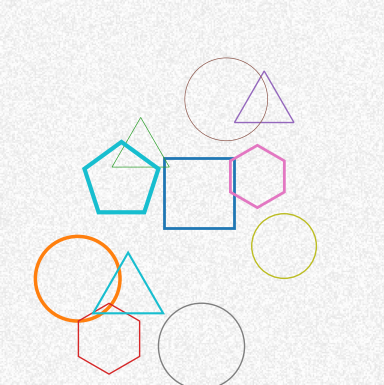[{"shape": "square", "thickness": 2, "radius": 0.45, "center": [0.518, 0.498]}, {"shape": "circle", "thickness": 2.5, "radius": 0.55, "center": [0.202, 0.276]}, {"shape": "triangle", "thickness": 0.5, "radius": 0.43, "center": [0.365, 0.609]}, {"shape": "hexagon", "thickness": 1, "radius": 0.46, "center": [0.283, 0.12]}, {"shape": "triangle", "thickness": 1, "radius": 0.45, "center": [0.686, 0.726]}, {"shape": "circle", "thickness": 0.5, "radius": 0.54, "center": [0.588, 0.742]}, {"shape": "hexagon", "thickness": 2, "radius": 0.4, "center": [0.668, 0.542]}, {"shape": "circle", "thickness": 1, "radius": 0.56, "center": [0.523, 0.101]}, {"shape": "circle", "thickness": 1, "radius": 0.42, "center": [0.738, 0.361]}, {"shape": "triangle", "thickness": 1.5, "radius": 0.53, "center": [0.333, 0.239]}, {"shape": "pentagon", "thickness": 3, "radius": 0.51, "center": [0.315, 0.53]}]